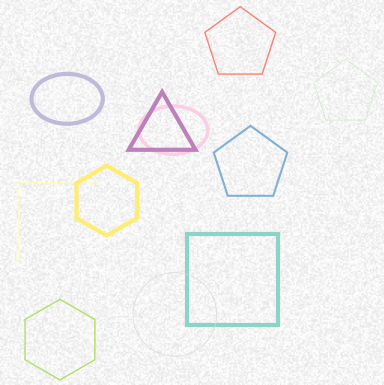[{"shape": "square", "thickness": 3, "radius": 0.59, "center": [0.604, 0.274]}, {"shape": "square", "thickness": 0.5, "radius": 0.53, "center": [0.152, 0.423]}, {"shape": "oval", "thickness": 3, "radius": 0.46, "center": [0.174, 0.743]}, {"shape": "pentagon", "thickness": 1, "radius": 0.48, "center": [0.624, 0.886]}, {"shape": "pentagon", "thickness": 1.5, "radius": 0.5, "center": [0.651, 0.573]}, {"shape": "hexagon", "thickness": 1, "radius": 0.52, "center": [0.156, 0.118]}, {"shape": "oval", "thickness": 2.5, "radius": 0.45, "center": [0.45, 0.662]}, {"shape": "circle", "thickness": 0.5, "radius": 0.54, "center": [0.454, 0.183]}, {"shape": "triangle", "thickness": 3, "radius": 0.5, "center": [0.421, 0.661]}, {"shape": "pentagon", "thickness": 0.5, "radius": 0.44, "center": [0.898, 0.759]}, {"shape": "hexagon", "thickness": 3, "radius": 0.45, "center": [0.277, 0.479]}]